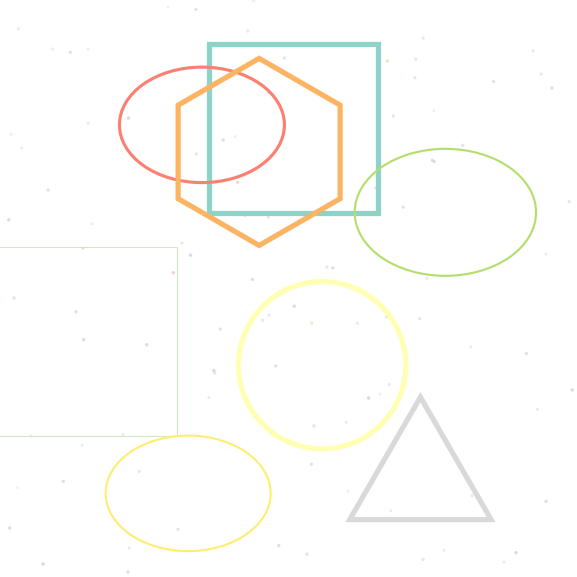[{"shape": "square", "thickness": 2.5, "radius": 0.73, "center": [0.508, 0.777]}, {"shape": "circle", "thickness": 2.5, "radius": 0.72, "center": [0.558, 0.367]}, {"shape": "oval", "thickness": 1.5, "radius": 0.71, "center": [0.35, 0.783]}, {"shape": "hexagon", "thickness": 2.5, "radius": 0.81, "center": [0.449, 0.736]}, {"shape": "oval", "thickness": 1, "radius": 0.79, "center": [0.771, 0.631]}, {"shape": "triangle", "thickness": 2.5, "radius": 0.71, "center": [0.728, 0.17]}, {"shape": "square", "thickness": 0.5, "radius": 0.82, "center": [0.143, 0.407]}, {"shape": "oval", "thickness": 1, "radius": 0.71, "center": [0.326, 0.145]}]